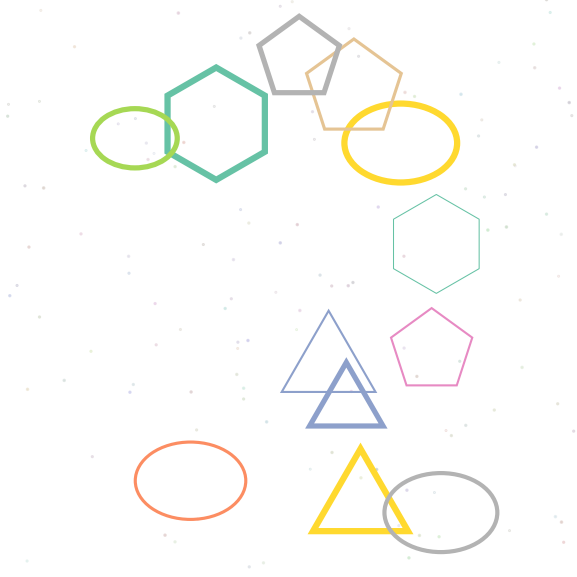[{"shape": "hexagon", "thickness": 3, "radius": 0.49, "center": [0.374, 0.785]}, {"shape": "hexagon", "thickness": 0.5, "radius": 0.43, "center": [0.756, 0.577]}, {"shape": "oval", "thickness": 1.5, "radius": 0.48, "center": [0.33, 0.167]}, {"shape": "triangle", "thickness": 1, "radius": 0.47, "center": [0.569, 0.367]}, {"shape": "triangle", "thickness": 2.5, "radius": 0.37, "center": [0.6, 0.298]}, {"shape": "pentagon", "thickness": 1, "radius": 0.37, "center": [0.747, 0.392]}, {"shape": "oval", "thickness": 2.5, "radius": 0.37, "center": [0.234, 0.76]}, {"shape": "oval", "thickness": 3, "radius": 0.49, "center": [0.694, 0.751]}, {"shape": "triangle", "thickness": 3, "radius": 0.48, "center": [0.624, 0.127]}, {"shape": "pentagon", "thickness": 1.5, "radius": 0.43, "center": [0.613, 0.845]}, {"shape": "oval", "thickness": 2, "radius": 0.49, "center": [0.763, 0.112]}, {"shape": "pentagon", "thickness": 2.5, "radius": 0.37, "center": [0.518, 0.898]}]